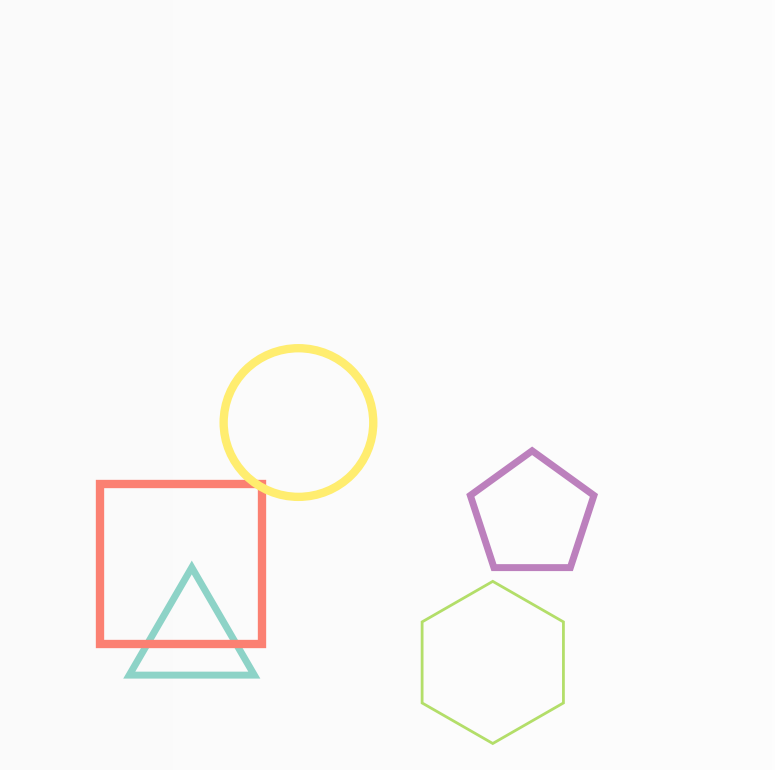[{"shape": "triangle", "thickness": 2.5, "radius": 0.47, "center": [0.247, 0.17]}, {"shape": "square", "thickness": 3, "radius": 0.52, "center": [0.233, 0.268]}, {"shape": "hexagon", "thickness": 1, "radius": 0.53, "center": [0.636, 0.14]}, {"shape": "pentagon", "thickness": 2.5, "radius": 0.42, "center": [0.687, 0.331]}, {"shape": "circle", "thickness": 3, "radius": 0.48, "center": [0.385, 0.451]}]